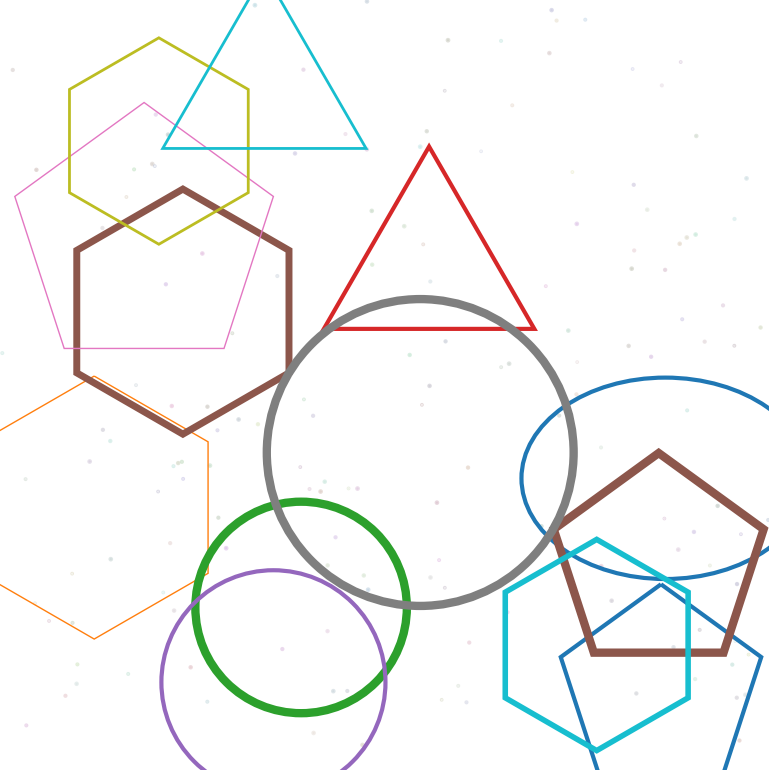[{"shape": "oval", "thickness": 1.5, "radius": 0.93, "center": [0.864, 0.379]}, {"shape": "pentagon", "thickness": 1.5, "radius": 0.68, "center": [0.858, 0.104]}, {"shape": "hexagon", "thickness": 0.5, "radius": 0.85, "center": [0.122, 0.341]}, {"shape": "circle", "thickness": 3, "radius": 0.69, "center": [0.391, 0.211]}, {"shape": "triangle", "thickness": 1.5, "radius": 0.79, "center": [0.557, 0.652]}, {"shape": "circle", "thickness": 1.5, "radius": 0.73, "center": [0.355, 0.114]}, {"shape": "pentagon", "thickness": 3, "radius": 0.72, "center": [0.855, 0.268]}, {"shape": "hexagon", "thickness": 2.5, "radius": 0.8, "center": [0.238, 0.595]}, {"shape": "pentagon", "thickness": 0.5, "radius": 0.88, "center": [0.187, 0.69]}, {"shape": "circle", "thickness": 3, "radius": 1.0, "center": [0.546, 0.412]}, {"shape": "hexagon", "thickness": 1, "radius": 0.67, "center": [0.206, 0.817]}, {"shape": "triangle", "thickness": 1, "radius": 0.76, "center": [0.343, 0.883]}, {"shape": "hexagon", "thickness": 2, "radius": 0.69, "center": [0.775, 0.162]}]